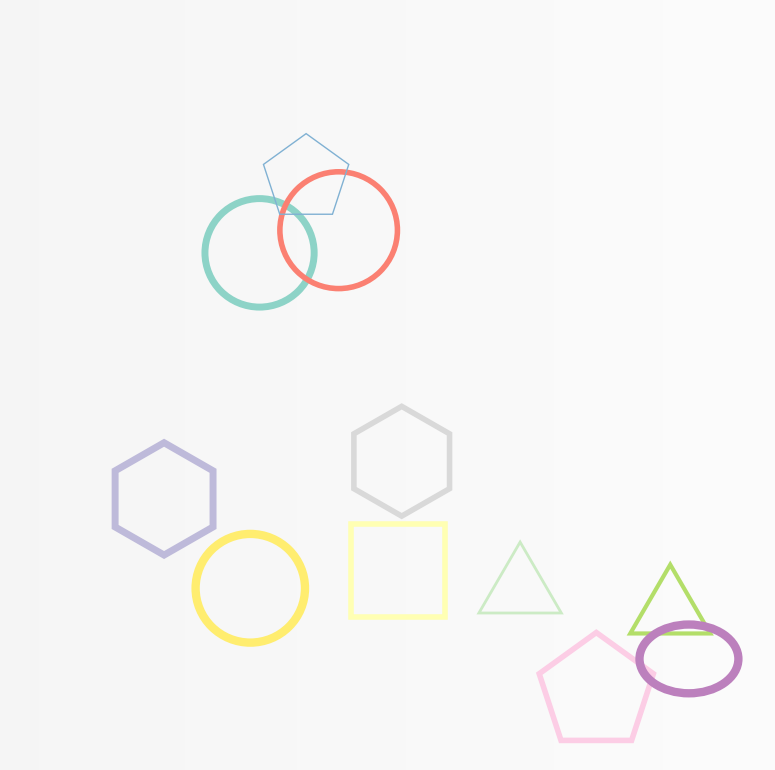[{"shape": "circle", "thickness": 2.5, "radius": 0.35, "center": [0.335, 0.672]}, {"shape": "square", "thickness": 2, "radius": 0.3, "center": [0.514, 0.259]}, {"shape": "hexagon", "thickness": 2.5, "radius": 0.36, "center": [0.212, 0.352]}, {"shape": "circle", "thickness": 2, "radius": 0.38, "center": [0.437, 0.701]}, {"shape": "pentagon", "thickness": 0.5, "radius": 0.29, "center": [0.395, 0.769]}, {"shape": "triangle", "thickness": 1.5, "radius": 0.3, "center": [0.865, 0.207]}, {"shape": "pentagon", "thickness": 2, "radius": 0.39, "center": [0.769, 0.101]}, {"shape": "hexagon", "thickness": 2, "radius": 0.36, "center": [0.518, 0.401]}, {"shape": "oval", "thickness": 3, "radius": 0.32, "center": [0.889, 0.144]}, {"shape": "triangle", "thickness": 1, "radius": 0.31, "center": [0.671, 0.235]}, {"shape": "circle", "thickness": 3, "radius": 0.35, "center": [0.323, 0.236]}]